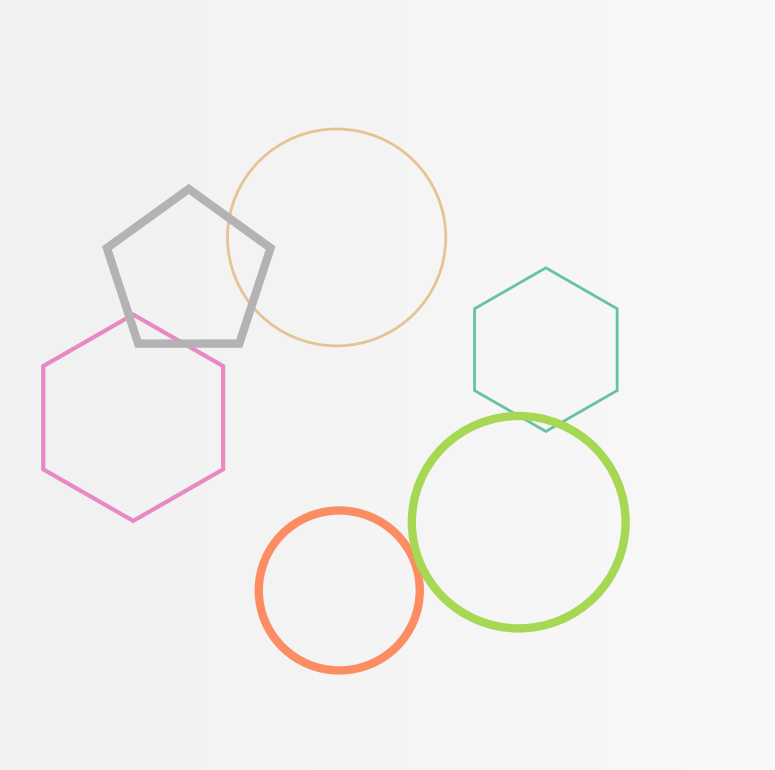[{"shape": "hexagon", "thickness": 1, "radius": 0.53, "center": [0.704, 0.546]}, {"shape": "circle", "thickness": 3, "radius": 0.52, "center": [0.438, 0.233]}, {"shape": "hexagon", "thickness": 1.5, "radius": 0.67, "center": [0.172, 0.458]}, {"shape": "circle", "thickness": 3, "radius": 0.69, "center": [0.669, 0.322]}, {"shape": "circle", "thickness": 1, "radius": 0.7, "center": [0.434, 0.692]}, {"shape": "pentagon", "thickness": 3, "radius": 0.56, "center": [0.244, 0.644]}]